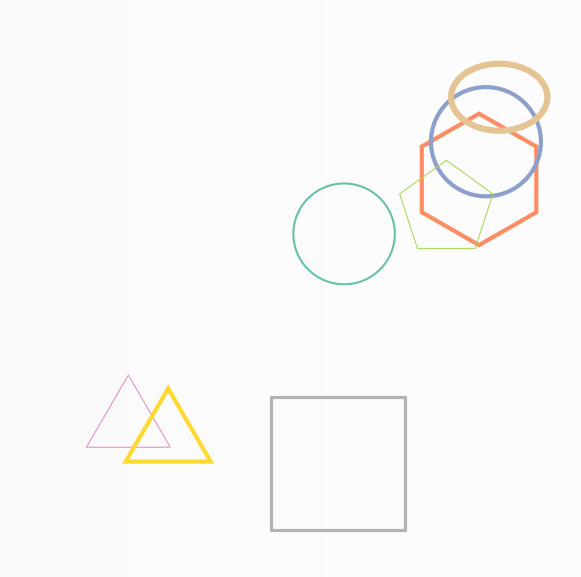[{"shape": "circle", "thickness": 1, "radius": 0.44, "center": [0.592, 0.594]}, {"shape": "hexagon", "thickness": 2, "radius": 0.57, "center": [0.824, 0.688]}, {"shape": "circle", "thickness": 2, "radius": 0.47, "center": [0.836, 0.754]}, {"shape": "triangle", "thickness": 0.5, "radius": 0.42, "center": [0.221, 0.266]}, {"shape": "pentagon", "thickness": 0.5, "radius": 0.42, "center": [0.768, 0.637]}, {"shape": "triangle", "thickness": 2, "radius": 0.42, "center": [0.289, 0.242]}, {"shape": "oval", "thickness": 3, "radius": 0.41, "center": [0.859, 0.831]}, {"shape": "square", "thickness": 1.5, "radius": 0.58, "center": [0.581, 0.196]}]